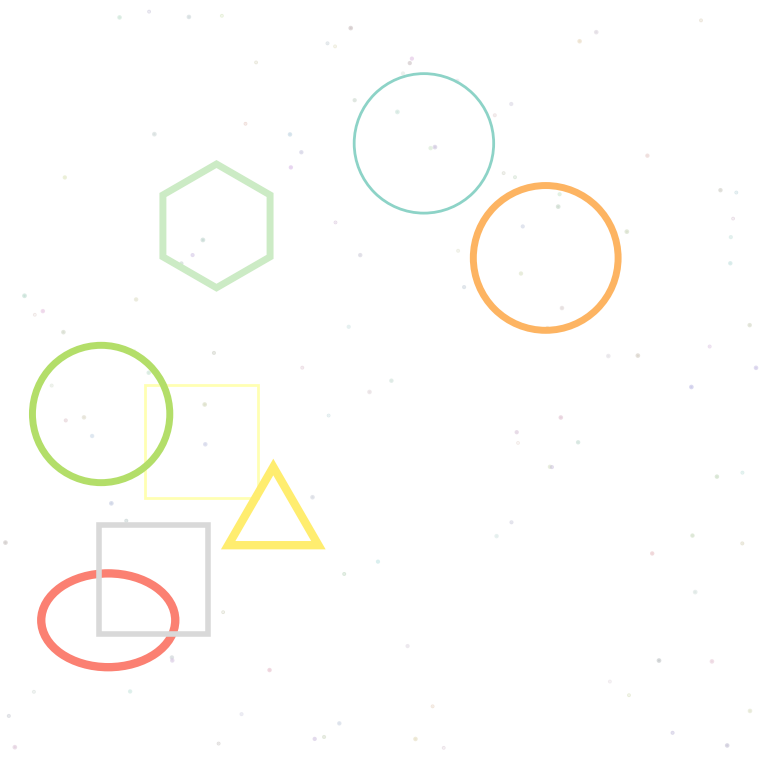[{"shape": "circle", "thickness": 1, "radius": 0.45, "center": [0.551, 0.814]}, {"shape": "square", "thickness": 1, "radius": 0.37, "center": [0.262, 0.426]}, {"shape": "oval", "thickness": 3, "radius": 0.44, "center": [0.141, 0.194]}, {"shape": "circle", "thickness": 2.5, "radius": 0.47, "center": [0.709, 0.665]}, {"shape": "circle", "thickness": 2.5, "radius": 0.45, "center": [0.131, 0.462]}, {"shape": "square", "thickness": 2, "radius": 0.35, "center": [0.2, 0.248]}, {"shape": "hexagon", "thickness": 2.5, "radius": 0.4, "center": [0.281, 0.707]}, {"shape": "triangle", "thickness": 3, "radius": 0.34, "center": [0.355, 0.326]}]